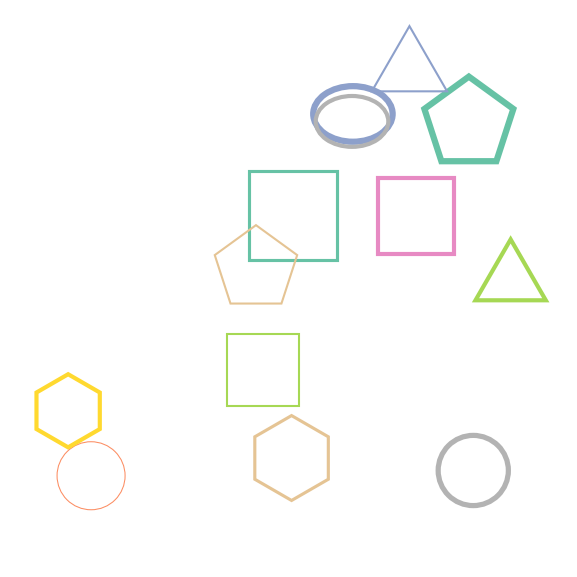[{"shape": "pentagon", "thickness": 3, "radius": 0.4, "center": [0.812, 0.785]}, {"shape": "square", "thickness": 1.5, "radius": 0.38, "center": [0.507, 0.626]}, {"shape": "circle", "thickness": 0.5, "radius": 0.29, "center": [0.158, 0.175]}, {"shape": "triangle", "thickness": 1, "radius": 0.38, "center": [0.709, 0.879]}, {"shape": "oval", "thickness": 3, "radius": 0.34, "center": [0.611, 0.802]}, {"shape": "square", "thickness": 2, "radius": 0.33, "center": [0.721, 0.625]}, {"shape": "triangle", "thickness": 2, "radius": 0.35, "center": [0.884, 0.514]}, {"shape": "square", "thickness": 1, "radius": 0.31, "center": [0.455, 0.359]}, {"shape": "hexagon", "thickness": 2, "radius": 0.32, "center": [0.118, 0.288]}, {"shape": "pentagon", "thickness": 1, "radius": 0.38, "center": [0.443, 0.534]}, {"shape": "hexagon", "thickness": 1.5, "radius": 0.37, "center": [0.505, 0.206]}, {"shape": "circle", "thickness": 2.5, "radius": 0.3, "center": [0.82, 0.184]}, {"shape": "oval", "thickness": 2, "radius": 0.31, "center": [0.61, 0.789]}]